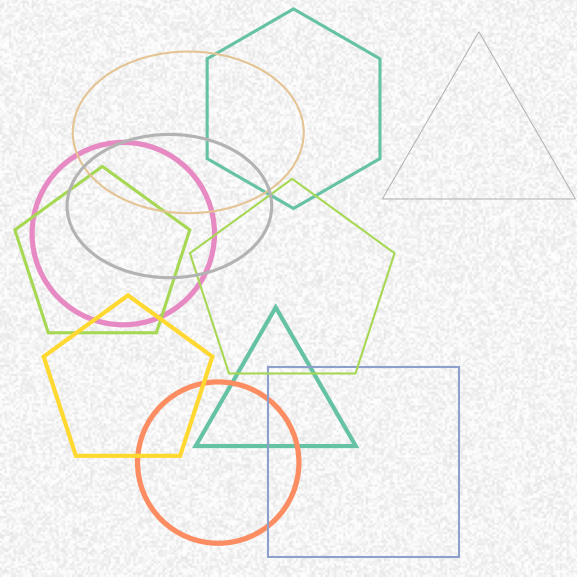[{"shape": "hexagon", "thickness": 1.5, "radius": 0.86, "center": [0.508, 0.811]}, {"shape": "triangle", "thickness": 2, "radius": 0.8, "center": [0.477, 0.307]}, {"shape": "circle", "thickness": 2.5, "radius": 0.7, "center": [0.378, 0.198]}, {"shape": "square", "thickness": 1, "radius": 0.82, "center": [0.629, 0.199]}, {"shape": "circle", "thickness": 2.5, "radius": 0.79, "center": [0.213, 0.595]}, {"shape": "pentagon", "thickness": 1, "radius": 0.93, "center": [0.506, 0.503]}, {"shape": "pentagon", "thickness": 1.5, "radius": 0.8, "center": [0.177, 0.552]}, {"shape": "pentagon", "thickness": 2, "radius": 0.77, "center": [0.222, 0.334]}, {"shape": "oval", "thickness": 1, "radius": 1.0, "center": [0.326, 0.77]}, {"shape": "triangle", "thickness": 0.5, "radius": 0.97, "center": [0.829, 0.751]}, {"shape": "oval", "thickness": 1.5, "radius": 0.89, "center": [0.293, 0.642]}]